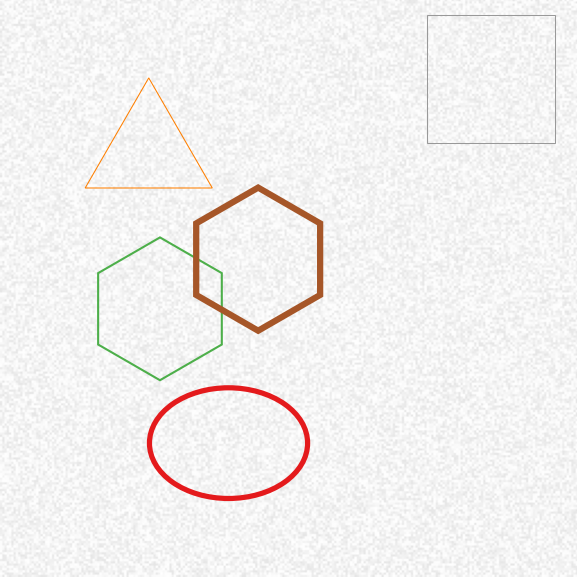[{"shape": "oval", "thickness": 2.5, "radius": 0.68, "center": [0.396, 0.232]}, {"shape": "hexagon", "thickness": 1, "radius": 0.62, "center": [0.277, 0.464]}, {"shape": "triangle", "thickness": 0.5, "radius": 0.64, "center": [0.258, 0.737]}, {"shape": "hexagon", "thickness": 3, "radius": 0.62, "center": [0.447, 0.55]}, {"shape": "square", "thickness": 0.5, "radius": 0.55, "center": [0.85, 0.863]}]